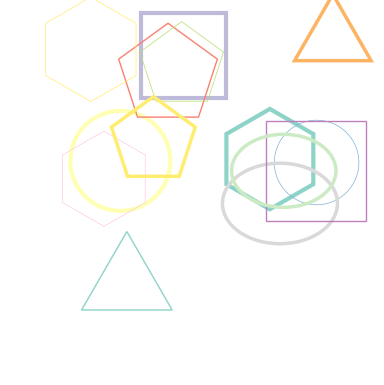[{"shape": "triangle", "thickness": 1, "radius": 0.68, "center": [0.329, 0.263]}, {"shape": "hexagon", "thickness": 3, "radius": 0.65, "center": [0.701, 0.587]}, {"shape": "circle", "thickness": 3, "radius": 0.65, "center": [0.313, 0.582]}, {"shape": "square", "thickness": 3, "radius": 0.55, "center": [0.476, 0.856]}, {"shape": "pentagon", "thickness": 1, "radius": 0.67, "center": [0.436, 0.805]}, {"shape": "circle", "thickness": 0.5, "radius": 0.55, "center": [0.822, 0.578]}, {"shape": "triangle", "thickness": 2.5, "radius": 0.57, "center": [0.864, 0.9]}, {"shape": "pentagon", "thickness": 0.5, "radius": 0.57, "center": [0.472, 0.83]}, {"shape": "hexagon", "thickness": 0.5, "radius": 0.62, "center": [0.27, 0.536]}, {"shape": "oval", "thickness": 2.5, "radius": 0.75, "center": [0.727, 0.472]}, {"shape": "square", "thickness": 1, "radius": 0.65, "center": [0.822, 0.556]}, {"shape": "oval", "thickness": 2.5, "radius": 0.68, "center": [0.737, 0.556]}, {"shape": "pentagon", "thickness": 2.5, "radius": 0.57, "center": [0.398, 0.635]}, {"shape": "hexagon", "thickness": 0.5, "radius": 0.68, "center": [0.236, 0.872]}]